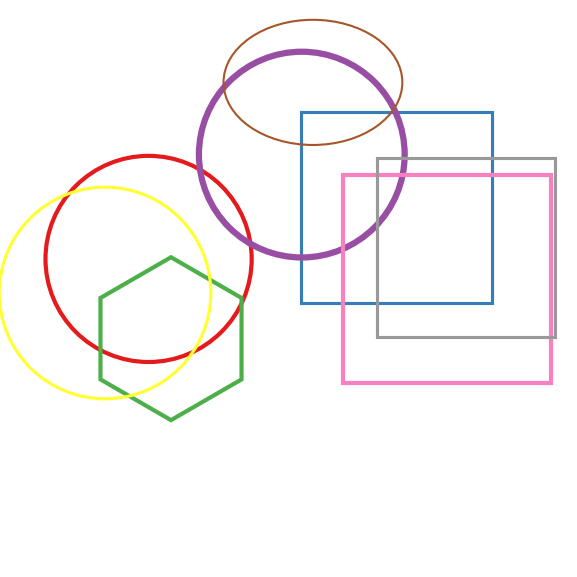[{"shape": "circle", "thickness": 2, "radius": 0.89, "center": [0.257, 0.551]}, {"shape": "square", "thickness": 1.5, "radius": 0.83, "center": [0.686, 0.639]}, {"shape": "hexagon", "thickness": 2, "radius": 0.71, "center": [0.296, 0.413]}, {"shape": "circle", "thickness": 3, "radius": 0.89, "center": [0.523, 0.731]}, {"shape": "circle", "thickness": 1.5, "radius": 0.92, "center": [0.182, 0.492]}, {"shape": "oval", "thickness": 1, "radius": 0.77, "center": [0.542, 0.856]}, {"shape": "square", "thickness": 2, "radius": 0.9, "center": [0.774, 0.517]}, {"shape": "square", "thickness": 1.5, "radius": 0.77, "center": [0.807, 0.57]}]